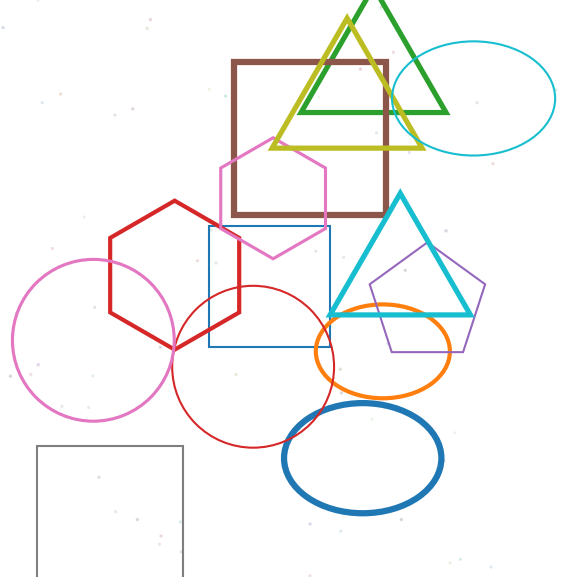[{"shape": "oval", "thickness": 3, "radius": 0.68, "center": [0.628, 0.206]}, {"shape": "square", "thickness": 1, "radius": 0.52, "center": [0.466, 0.503]}, {"shape": "oval", "thickness": 2, "radius": 0.58, "center": [0.663, 0.391]}, {"shape": "triangle", "thickness": 2.5, "radius": 0.72, "center": [0.647, 0.877]}, {"shape": "hexagon", "thickness": 2, "radius": 0.64, "center": [0.302, 0.523]}, {"shape": "circle", "thickness": 1, "radius": 0.7, "center": [0.438, 0.364]}, {"shape": "pentagon", "thickness": 1, "radius": 0.53, "center": [0.74, 0.474]}, {"shape": "square", "thickness": 3, "radius": 0.66, "center": [0.537, 0.76]}, {"shape": "hexagon", "thickness": 1.5, "radius": 0.52, "center": [0.473, 0.656]}, {"shape": "circle", "thickness": 1.5, "radius": 0.7, "center": [0.162, 0.41]}, {"shape": "square", "thickness": 1, "radius": 0.63, "center": [0.191, 0.101]}, {"shape": "triangle", "thickness": 2.5, "radius": 0.75, "center": [0.601, 0.818]}, {"shape": "oval", "thickness": 1, "radius": 0.71, "center": [0.82, 0.829]}, {"shape": "triangle", "thickness": 2.5, "radius": 0.7, "center": [0.693, 0.524]}]